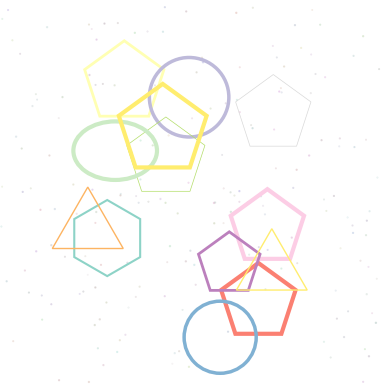[{"shape": "hexagon", "thickness": 1.5, "radius": 0.49, "center": [0.278, 0.382]}, {"shape": "pentagon", "thickness": 2, "radius": 0.54, "center": [0.323, 0.786]}, {"shape": "circle", "thickness": 2.5, "radius": 0.52, "center": [0.491, 0.747]}, {"shape": "pentagon", "thickness": 3, "radius": 0.51, "center": [0.671, 0.215]}, {"shape": "circle", "thickness": 2.5, "radius": 0.47, "center": [0.572, 0.124]}, {"shape": "triangle", "thickness": 1, "radius": 0.53, "center": [0.228, 0.408]}, {"shape": "pentagon", "thickness": 0.5, "radius": 0.53, "center": [0.431, 0.589]}, {"shape": "pentagon", "thickness": 3, "radius": 0.5, "center": [0.695, 0.409]}, {"shape": "pentagon", "thickness": 0.5, "radius": 0.51, "center": [0.71, 0.704]}, {"shape": "pentagon", "thickness": 2, "radius": 0.42, "center": [0.596, 0.314]}, {"shape": "oval", "thickness": 3, "radius": 0.54, "center": [0.299, 0.609]}, {"shape": "pentagon", "thickness": 3, "radius": 0.6, "center": [0.423, 0.662]}, {"shape": "triangle", "thickness": 1, "radius": 0.53, "center": [0.706, 0.3]}]